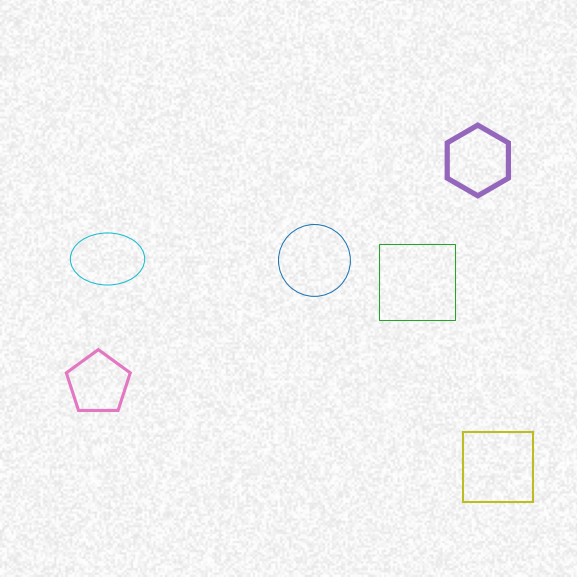[{"shape": "circle", "thickness": 0.5, "radius": 0.31, "center": [0.544, 0.548]}, {"shape": "square", "thickness": 0.5, "radius": 0.33, "center": [0.722, 0.511]}, {"shape": "hexagon", "thickness": 2.5, "radius": 0.31, "center": [0.827, 0.721]}, {"shape": "pentagon", "thickness": 1.5, "radius": 0.29, "center": [0.17, 0.335]}, {"shape": "square", "thickness": 1, "radius": 0.31, "center": [0.863, 0.191]}, {"shape": "oval", "thickness": 0.5, "radius": 0.32, "center": [0.186, 0.551]}]